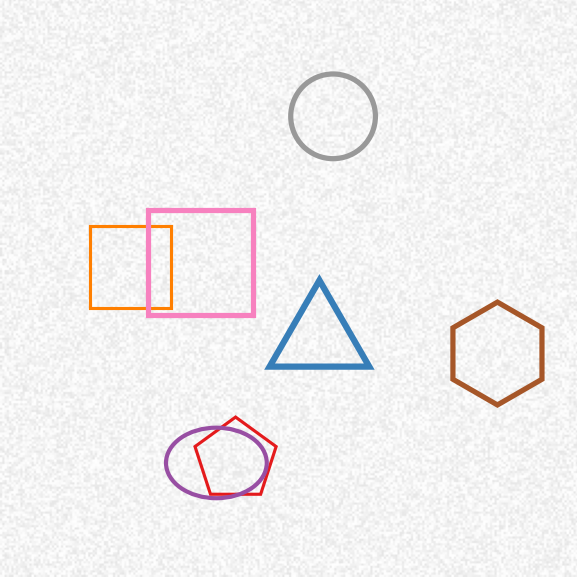[{"shape": "pentagon", "thickness": 1.5, "radius": 0.37, "center": [0.408, 0.203]}, {"shape": "triangle", "thickness": 3, "radius": 0.5, "center": [0.553, 0.414]}, {"shape": "oval", "thickness": 2, "radius": 0.44, "center": [0.375, 0.197]}, {"shape": "square", "thickness": 1.5, "radius": 0.35, "center": [0.226, 0.537]}, {"shape": "hexagon", "thickness": 2.5, "radius": 0.45, "center": [0.861, 0.387]}, {"shape": "square", "thickness": 2.5, "radius": 0.46, "center": [0.348, 0.544]}, {"shape": "circle", "thickness": 2.5, "radius": 0.37, "center": [0.577, 0.798]}]